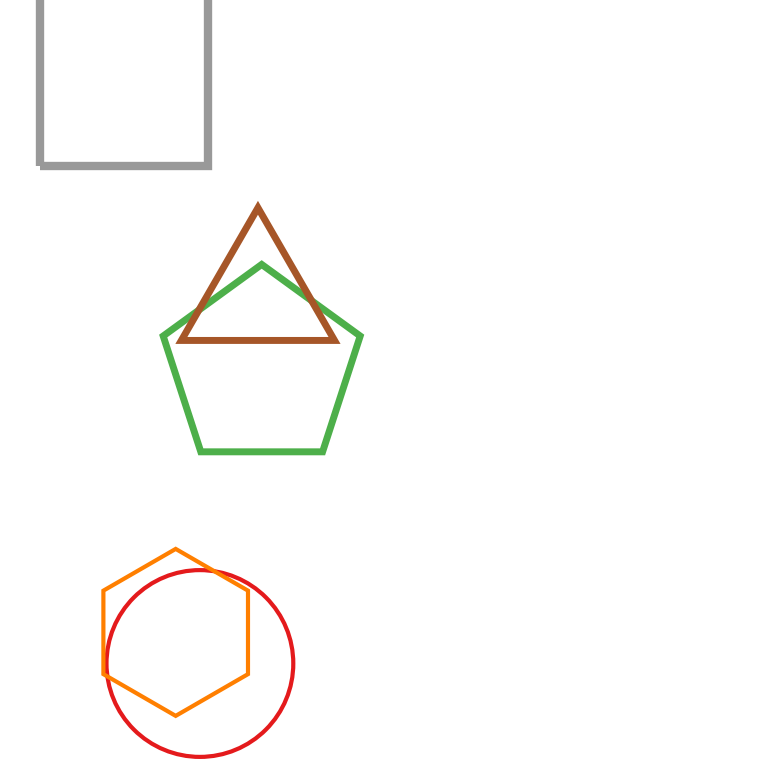[{"shape": "circle", "thickness": 1.5, "radius": 0.61, "center": [0.26, 0.138]}, {"shape": "pentagon", "thickness": 2.5, "radius": 0.67, "center": [0.34, 0.522]}, {"shape": "hexagon", "thickness": 1.5, "radius": 0.54, "center": [0.228, 0.179]}, {"shape": "triangle", "thickness": 2.5, "radius": 0.57, "center": [0.335, 0.615]}, {"shape": "square", "thickness": 3, "radius": 0.55, "center": [0.161, 0.893]}]